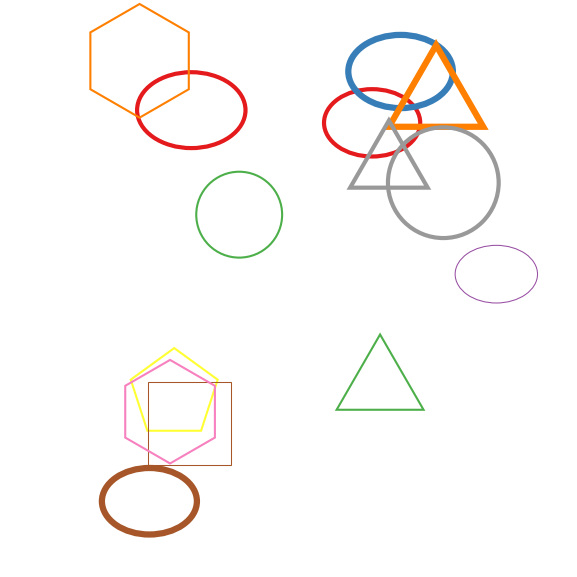[{"shape": "oval", "thickness": 2, "radius": 0.42, "center": [0.644, 0.786]}, {"shape": "oval", "thickness": 2, "radius": 0.47, "center": [0.331, 0.808]}, {"shape": "oval", "thickness": 3, "radius": 0.45, "center": [0.694, 0.875]}, {"shape": "circle", "thickness": 1, "radius": 0.37, "center": [0.414, 0.627]}, {"shape": "triangle", "thickness": 1, "radius": 0.43, "center": [0.658, 0.333]}, {"shape": "oval", "thickness": 0.5, "radius": 0.36, "center": [0.859, 0.524]}, {"shape": "hexagon", "thickness": 1, "radius": 0.49, "center": [0.242, 0.894]}, {"shape": "triangle", "thickness": 3, "radius": 0.47, "center": [0.755, 0.827]}, {"shape": "pentagon", "thickness": 1, "radius": 0.4, "center": [0.302, 0.317]}, {"shape": "oval", "thickness": 3, "radius": 0.41, "center": [0.259, 0.131]}, {"shape": "square", "thickness": 0.5, "radius": 0.36, "center": [0.329, 0.265]}, {"shape": "hexagon", "thickness": 1, "radius": 0.45, "center": [0.294, 0.286]}, {"shape": "circle", "thickness": 2, "radius": 0.48, "center": [0.768, 0.683]}, {"shape": "triangle", "thickness": 2, "radius": 0.39, "center": [0.673, 0.713]}]